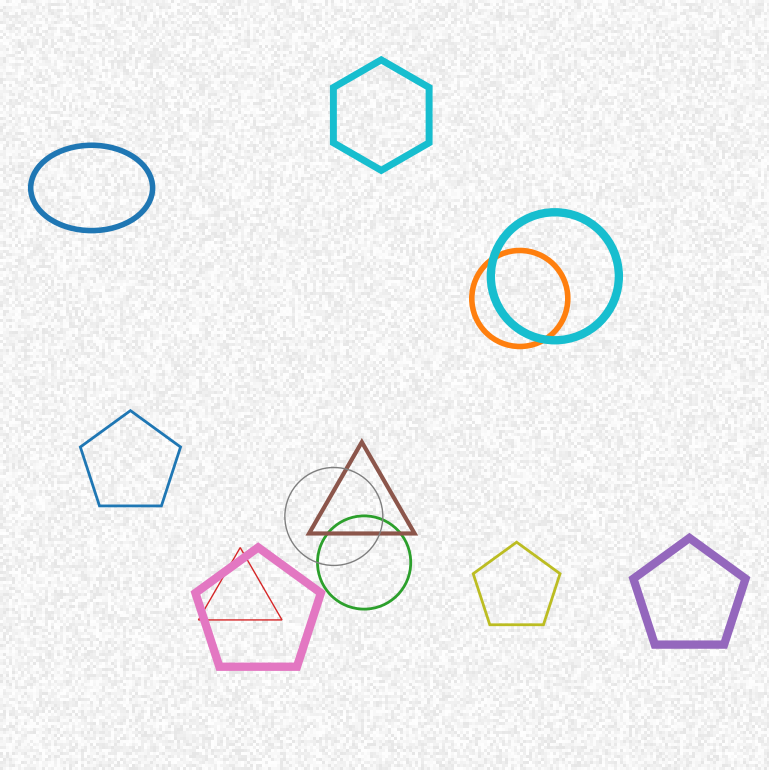[{"shape": "pentagon", "thickness": 1, "radius": 0.34, "center": [0.169, 0.398]}, {"shape": "oval", "thickness": 2, "radius": 0.4, "center": [0.119, 0.756]}, {"shape": "circle", "thickness": 2, "radius": 0.31, "center": [0.675, 0.612]}, {"shape": "circle", "thickness": 1, "radius": 0.3, "center": [0.473, 0.269]}, {"shape": "triangle", "thickness": 0.5, "radius": 0.31, "center": [0.312, 0.226]}, {"shape": "pentagon", "thickness": 3, "radius": 0.38, "center": [0.895, 0.225]}, {"shape": "triangle", "thickness": 1.5, "radius": 0.4, "center": [0.47, 0.347]}, {"shape": "pentagon", "thickness": 3, "radius": 0.43, "center": [0.335, 0.203]}, {"shape": "circle", "thickness": 0.5, "radius": 0.32, "center": [0.434, 0.329]}, {"shape": "pentagon", "thickness": 1, "radius": 0.3, "center": [0.671, 0.237]}, {"shape": "hexagon", "thickness": 2.5, "radius": 0.36, "center": [0.495, 0.85]}, {"shape": "circle", "thickness": 3, "radius": 0.42, "center": [0.721, 0.641]}]